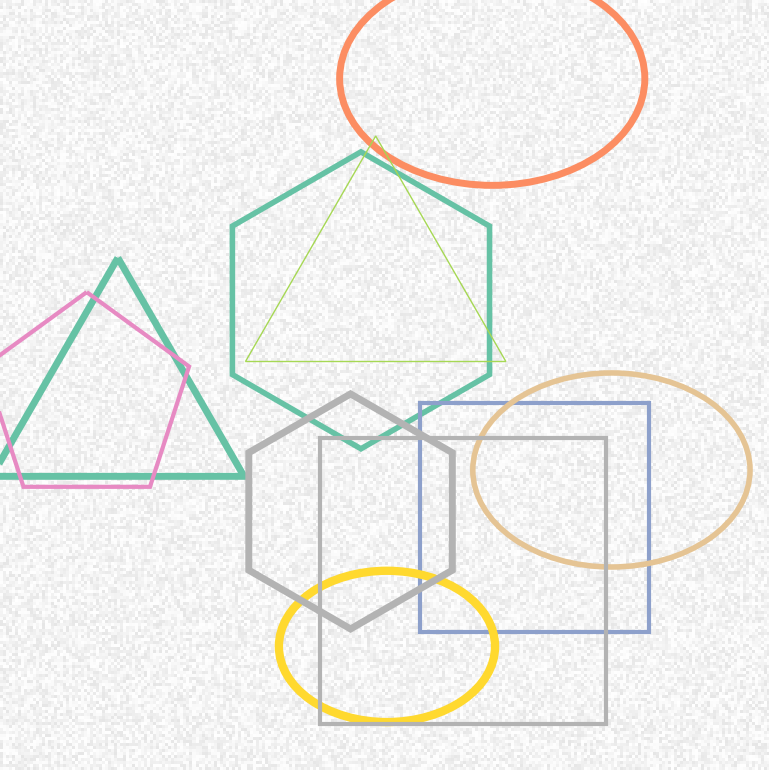[{"shape": "triangle", "thickness": 2.5, "radius": 0.95, "center": [0.153, 0.476]}, {"shape": "hexagon", "thickness": 2, "radius": 0.96, "center": [0.469, 0.61]}, {"shape": "oval", "thickness": 2.5, "radius": 0.99, "center": [0.639, 0.898]}, {"shape": "square", "thickness": 1.5, "radius": 0.74, "center": [0.694, 0.328]}, {"shape": "pentagon", "thickness": 1.5, "radius": 0.7, "center": [0.113, 0.481]}, {"shape": "triangle", "thickness": 0.5, "radius": 0.98, "center": [0.488, 0.628]}, {"shape": "oval", "thickness": 3, "radius": 0.7, "center": [0.503, 0.16]}, {"shape": "oval", "thickness": 2, "radius": 0.9, "center": [0.794, 0.39]}, {"shape": "hexagon", "thickness": 2.5, "radius": 0.76, "center": [0.455, 0.336]}, {"shape": "square", "thickness": 1.5, "radius": 0.93, "center": [0.601, 0.246]}]